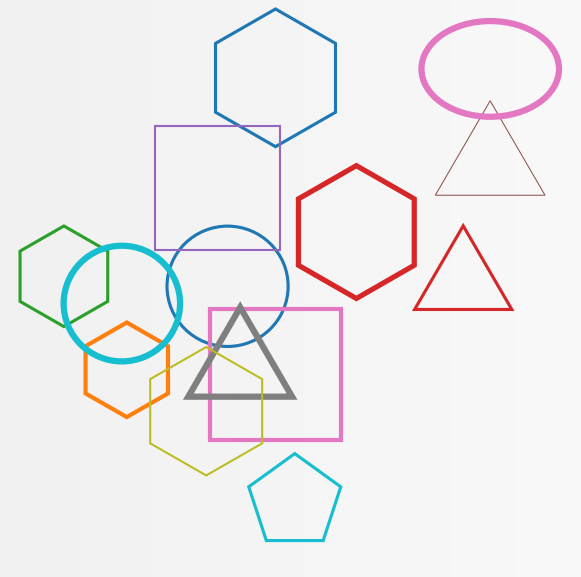[{"shape": "hexagon", "thickness": 1.5, "radius": 0.6, "center": [0.474, 0.864]}, {"shape": "circle", "thickness": 1.5, "radius": 0.52, "center": [0.392, 0.503]}, {"shape": "hexagon", "thickness": 2, "radius": 0.41, "center": [0.218, 0.359]}, {"shape": "hexagon", "thickness": 1.5, "radius": 0.44, "center": [0.11, 0.521]}, {"shape": "triangle", "thickness": 1.5, "radius": 0.48, "center": [0.797, 0.512]}, {"shape": "hexagon", "thickness": 2.5, "radius": 0.58, "center": [0.613, 0.597]}, {"shape": "square", "thickness": 1, "radius": 0.54, "center": [0.375, 0.674]}, {"shape": "triangle", "thickness": 0.5, "radius": 0.55, "center": [0.843, 0.716]}, {"shape": "oval", "thickness": 3, "radius": 0.59, "center": [0.843, 0.88]}, {"shape": "square", "thickness": 2, "radius": 0.56, "center": [0.474, 0.351]}, {"shape": "triangle", "thickness": 3, "radius": 0.52, "center": [0.413, 0.364]}, {"shape": "hexagon", "thickness": 1, "radius": 0.56, "center": [0.355, 0.287]}, {"shape": "circle", "thickness": 3, "radius": 0.5, "center": [0.21, 0.473]}, {"shape": "pentagon", "thickness": 1.5, "radius": 0.42, "center": [0.507, 0.13]}]